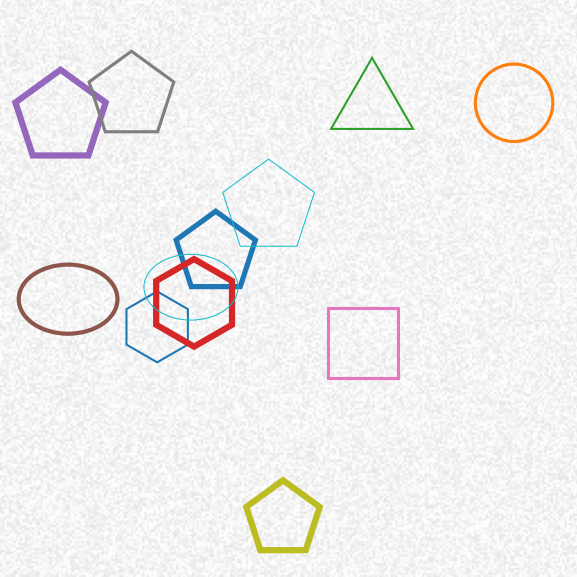[{"shape": "hexagon", "thickness": 1, "radius": 0.31, "center": [0.272, 0.433]}, {"shape": "pentagon", "thickness": 2.5, "radius": 0.36, "center": [0.374, 0.561]}, {"shape": "circle", "thickness": 1.5, "radius": 0.34, "center": [0.89, 0.821]}, {"shape": "triangle", "thickness": 1, "radius": 0.41, "center": [0.644, 0.817]}, {"shape": "hexagon", "thickness": 3, "radius": 0.38, "center": [0.336, 0.475]}, {"shape": "pentagon", "thickness": 3, "radius": 0.41, "center": [0.105, 0.796]}, {"shape": "oval", "thickness": 2, "radius": 0.43, "center": [0.118, 0.481]}, {"shape": "square", "thickness": 1.5, "radius": 0.3, "center": [0.628, 0.406]}, {"shape": "pentagon", "thickness": 1.5, "radius": 0.39, "center": [0.228, 0.833]}, {"shape": "pentagon", "thickness": 3, "radius": 0.33, "center": [0.49, 0.101]}, {"shape": "oval", "thickness": 0.5, "radius": 0.41, "center": [0.331, 0.502]}, {"shape": "pentagon", "thickness": 0.5, "radius": 0.42, "center": [0.465, 0.64]}]